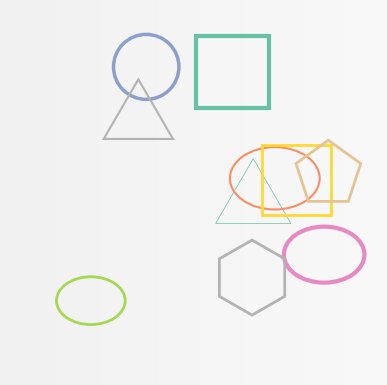[{"shape": "square", "thickness": 3, "radius": 0.47, "center": [0.599, 0.813]}, {"shape": "triangle", "thickness": 0.5, "radius": 0.56, "center": [0.654, 0.476]}, {"shape": "oval", "thickness": 1.5, "radius": 0.58, "center": [0.709, 0.537]}, {"shape": "circle", "thickness": 2.5, "radius": 0.42, "center": [0.377, 0.826]}, {"shape": "oval", "thickness": 3, "radius": 0.52, "center": [0.837, 0.339]}, {"shape": "oval", "thickness": 2, "radius": 0.44, "center": [0.234, 0.219]}, {"shape": "square", "thickness": 2, "radius": 0.45, "center": [0.765, 0.532]}, {"shape": "pentagon", "thickness": 2, "radius": 0.44, "center": [0.847, 0.548]}, {"shape": "hexagon", "thickness": 2, "radius": 0.49, "center": [0.65, 0.279]}, {"shape": "triangle", "thickness": 1.5, "radius": 0.52, "center": [0.357, 0.691]}]